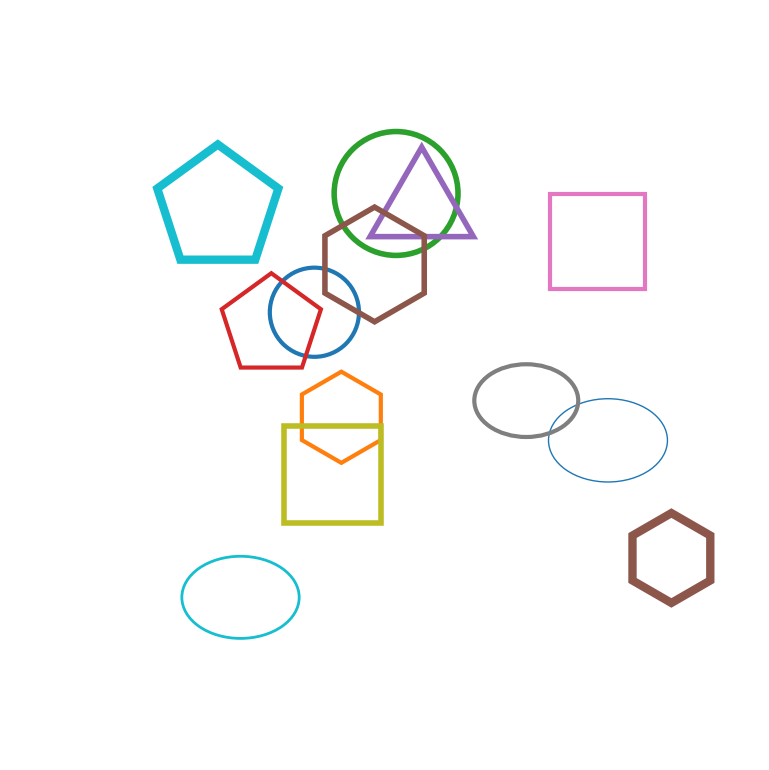[{"shape": "circle", "thickness": 1.5, "radius": 0.29, "center": [0.408, 0.595]}, {"shape": "oval", "thickness": 0.5, "radius": 0.39, "center": [0.79, 0.428]}, {"shape": "hexagon", "thickness": 1.5, "radius": 0.3, "center": [0.443, 0.458]}, {"shape": "circle", "thickness": 2, "radius": 0.4, "center": [0.514, 0.749]}, {"shape": "pentagon", "thickness": 1.5, "radius": 0.34, "center": [0.352, 0.577]}, {"shape": "triangle", "thickness": 2, "radius": 0.39, "center": [0.548, 0.731]}, {"shape": "hexagon", "thickness": 2, "radius": 0.37, "center": [0.486, 0.657]}, {"shape": "hexagon", "thickness": 3, "radius": 0.29, "center": [0.872, 0.275]}, {"shape": "square", "thickness": 1.5, "radius": 0.31, "center": [0.776, 0.687]}, {"shape": "oval", "thickness": 1.5, "radius": 0.34, "center": [0.683, 0.48]}, {"shape": "square", "thickness": 2, "radius": 0.32, "center": [0.432, 0.384]}, {"shape": "pentagon", "thickness": 3, "radius": 0.41, "center": [0.283, 0.73]}, {"shape": "oval", "thickness": 1, "radius": 0.38, "center": [0.312, 0.224]}]